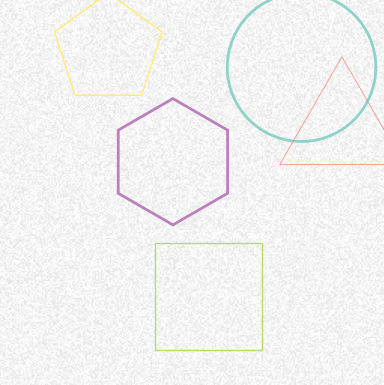[{"shape": "circle", "thickness": 2, "radius": 0.96, "center": [0.783, 0.825]}, {"shape": "triangle", "thickness": 0.5, "radius": 0.93, "center": [0.888, 0.666]}, {"shape": "square", "thickness": 1, "radius": 0.69, "center": [0.541, 0.229]}, {"shape": "hexagon", "thickness": 2, "radius": 0.82, "center": [0.449, 0.58]}, {"shape": "pentagon", "thickness": 1, "radius": 0.73, "center": [0.281, 0.872]}]